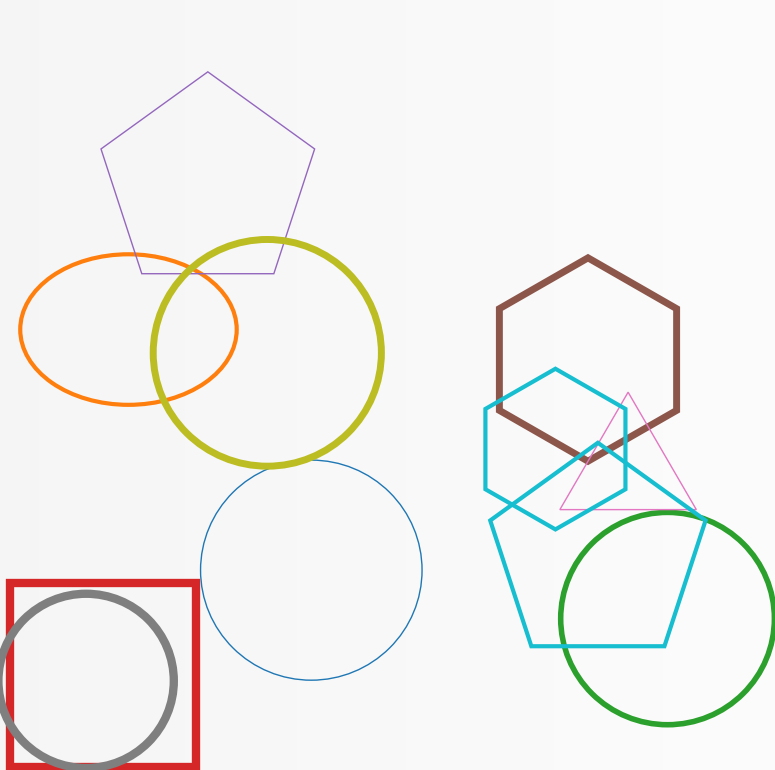[{"shape": "circle", "thickness": 0.5, "radius": 0.71, "center": [0.402, 0.26]}, {"shape": "oval", "thickness": 1.5, "radius": 0.7, "center": [0.166, 0.572]}, {"shape": "circle", "thickness": 2, "radius": 0.69, "center": [0.861, 0.197]}, {"shape": "square", "thickness": 3, "radius": 0.6, "center": [0.133, 0.124]}, {"shape": "pentagon", "thickness": 0.5, "radius": 0.72, "center": [0.268, 0.762]}, {"shape": "hexagon", "thickness": 2.5, "radius": 0.66, "center": [0.759, 0.533]}, {"shape": "triangle", "thickness": 0.5, "radius": 0.51, "center": [0.81, 0.389]}, {"shape": "circle", "thickness": 3, "radius": 0.57, "center": [0.111, 0.116]}, {"shape": "circle", "thickness": 2.5, "radius": 0.74, "center": [0.345, 0.542]}, {"shape": "hexagon", "thickness": 1.5, "radius": 0.52, "center": [0.717, 0.417]}, {"shape": "pentagon", "thickness": 1.5, "radius": 0.73, "center": [0.771, 0.279]}]